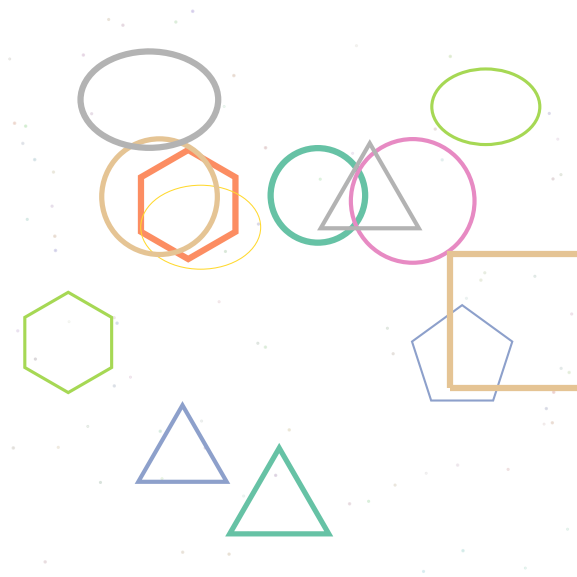[{"shape": "triangle", "thickness": 2.5, "radius": 0.5, "center": [0.483, 0.124]}, {"shape": "circle", "thickness": 3, "radius": 0.41, "center": [0.55, 0.661]}, {"shape": "hexagon", "thickness": 3, "radius": 0.47, "center": [0.326, 0.645]}, {"shape": "triangle", "thickness": 2, "radius": 0.44, "center": [0.316, 0.209]}, {"shape": "pentagon", "thickness": 1, "radius": 0.46, "center": [0.8, 0.379]}, {"shape": "circle", "thickness": 2, "radius": 0.54, "center": [0.715, 0.651]}, {"shape": "hexagon", "thickness": 1.5, "radius": 0.43, "center": [0.118, 0.406]}, {"shape": "oval", "thickness": 1.5, "radius": 0.47, "center": [0.841, 0.814]}, {"shape": "oval", "thickness": 0.5, "radius": 0.52, "center": [0.348, 0.606]}, {"shape": "square", "thickness": 3, "radius": 0.58, "center": [0.896, 0.444]}, {"shape": "circle", "thickness": 2.5, "radius": 0.5, "center": [0.276, 0.659]}, {"shape": "oval", "thickness": 3, "radius": 0.6, "center": [0.259, 0.827]}, {"shape": "triangle", "thickness": 2, "radius": 0.49, "center": [0.64, 0.653]}]